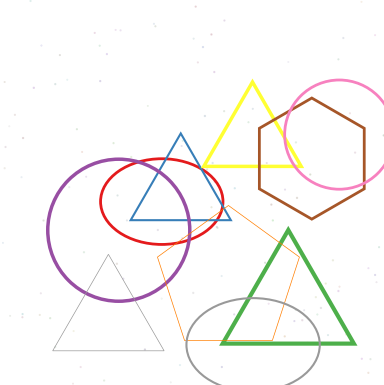[{"shape": "oval", "thickness": 2, "radius": 0.79, "center": [0.42, 0.476]}, {"shape": "triangle", "thickness": 1.5, "radius": 0.75, "center": [0.47, 0.503]}, {"shape": "triangle", "thickness": 3, "radius": 0.98, "center": [0.749, 0.206]}, {"shape": "circle", "thickness": 2.5, "radius": 0.92, "center": [0.309, 0.402]}, {"shape": "pentagon", "thickness": 0.5, "radius": 0.97, "center": [0.593, 0.272]}, {"shape": "triangle", "thickness": 2.5, "radius": 0.73, "center": [0.656, 0.641]}, {"shape": "hexagon", "thickness": 2, "radius": 0.79, "center": [0.81, 0.588]}, {"shape": "circle", "thickness": 2, "radius": 0.71, "center": [0.881, 0.65]}, {"shape": "triangle", "thickness": 0.5, "radius": 0.84, "center": [0.282, 0.172]}, {"shape": "oval", "thickness": 1.5, "radius": 0.87, "center": [0.657, 0.104]}]